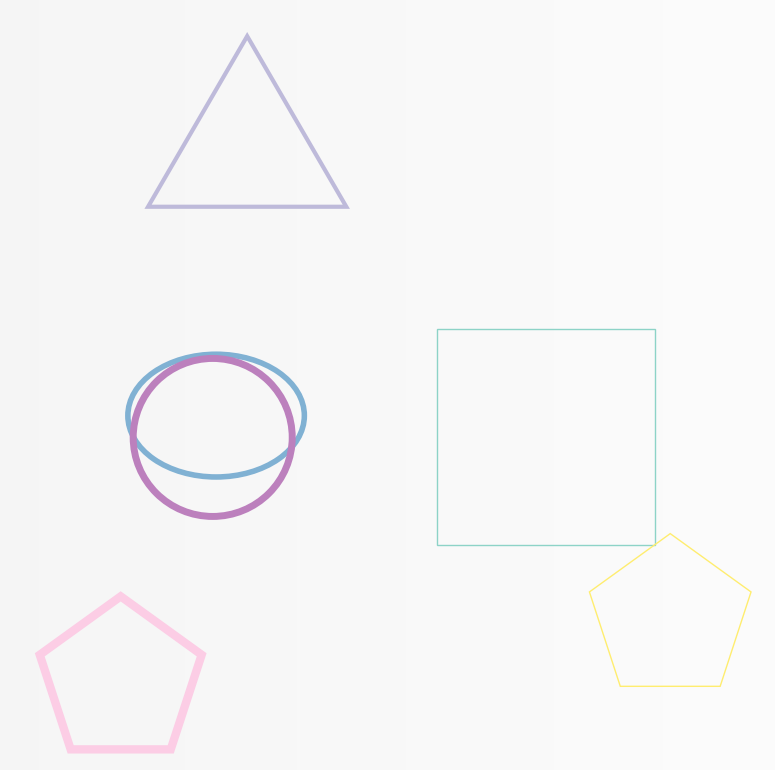[{"shape": "square", "thickness": 0.5, "radius": 0.7, "center": [0.704, 0.433]}, {"shape": "triangle", "thickness": 1.5, "radius": 0.74, "center": [0.319, 0.805]}, {"shape": "oval", "thickness": 2, "radius": 0.57, "center": [0.279, 0.46]}, {"shape": "pentagon", "thickness": 3, "radius": 0.55, "center": [0.156, 0.116]}, {"shape": "circle", "thickness": 2.5, "radius": 0.51, "center": [0.274, 0.432]}, {"shape": "pentagon", "thickness": 0.5, "radius": 0.55, "center": [0.865, 0.197]}]